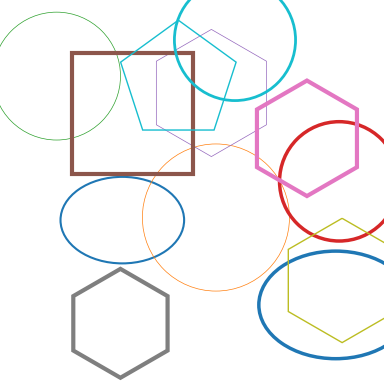[{"shape": "oval", "thickness": 1.5, "radius": 0.8, "center": [0.318, 0.428]}, {"shape": "oval", "thickness": 2.5, "radius": 1.0, "center": [0.872, 0.208]}, {"shape": "circle", "thickness": 0.5, "radius": 0.96, "center": [0.561, 0.435]}, {"shape": "circle", "thickness": 0.5, "radius": 0.83, "center": [0.147, 0.802]}, {"shape": "circle", "thickness": 2.5, "radius": 0.77, "center": [0.881, 0.529]}, {"shape": "hexagon", "thickness": 0.5, "radius": 0.83, "center": [0.549, 0.758]}, {"shape": "square", "thickness": 3, "radius": 0.79, "center": [0.345, 0.705]}, {"shape": "hexagon", "thickness": 3, "radius": 0.75, "center": [0.797, 0.641]}, {"shape": "hexagon", "thickness": 3, "radius": 0.71, "center": [0.313, 0.16]}, {"shape": "hexagon", "thickness": 1, "radius": 0.81, "center": [0.889, 0.272]}, {"shape": "pentagon", "thickness": 1, "radius": 0.79, "center": [0.463, 0.79]}, {"shape": "circle", "thickness": 2, "radius": 0.79, "center": [0.61, 0.896]}]